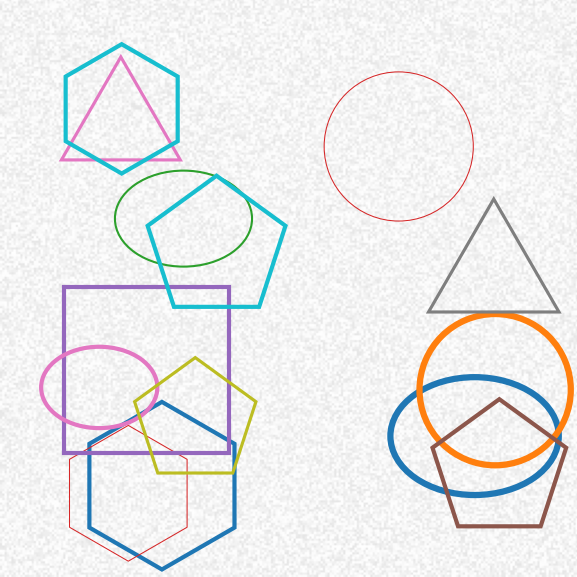[{"shape": "hexagon", "thickness": 2, "radius": 0.73, "center": [0.28, 0.158]}, {"shape": "oval", "thickness": 3, "radius": 0.73, "center": [0.822, 0.244]}, {"shape": "circle", "thickness": 3, "radius": 0.65, "center": [0.857, 0.324]}, {"shape": "oval", "thickness": 1, "radius": 0.59, "center": [0.318, 0.621]}, {"shape": "circle", "thickness": 0.5, "radius": 0.65, "center": [0.69, 0.746]}, {"shape": "hexagon", "thickness": 0.5, "radius": 0.59, "center": [0.222, 0.145]}, {"shape": "square", "thickness": 2, "radius": 0.72, "center": [0.253, 0.359]}, {"shape": "pentagon", "thickness": 2, "radius": 0.61, "center": [0.865, 0.186]}, {"shape": "oval", "thickness": 2, "radius": 0.5, "center": [0.172, 0.328]}, {"shape": "triangle", "thickness": 1.5, "radius": 0.59, "center": [0.209, 0.782]}, {"shape": "triangle", "thickness": 1.5, "radius": 0.65, "center": [0.855, 0.524]}, {"shape": "pentagon", "thickness": 1.5, "radius": 0.55, "center": [0.338, 0.269]}, {"shape": "pentagon", "thickness": 2, "radius": 0.63, "center": [0.375, 0.569]}, {"shape": "hexagon", "thickness": 2, "radius": 0.56, "center": [0.211, 0.811]}]